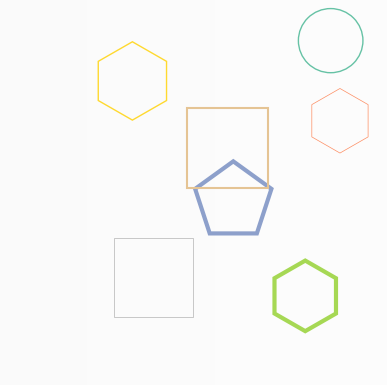[{"shape": "circle", "thickness": 1, "radius": 0.42, "center": [0.853, 0.894]}, {"shape": "hexagon", "thickness": 0.5, "radius": 0.42, "center": [0.877, 0.686]}, {"shape": "pentagon", "thickness": 3, "radius": 0.52, "center": [0.602, 0.477]}, {"shape": "hexagon", "thickness": 3, "radius": 0.46, "center": [0.788, 0.231]}, {"shape": "hexagon", "thickness": 1, "radius": 0.51, "center": [0.342, 0.79]}, {"shape": "square", "thickness": 1.5, "radius": 0.52, "center": [0.587, 0.615]}, {"shape": "square", "thickness": 0.5, "radius": 0.51, "center": [0.396, 0.279]}]